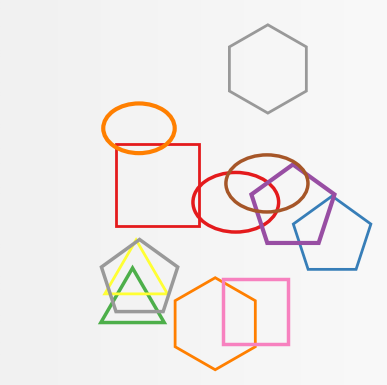[{"shape": "oval", "thickness": 2.5, "radius": 0.55, "center": [0.609, 0.475]}, {"shape": "square", "thickness": 2, "radius": 0.53, "center": [0.406, 0.518]}, {"shape": "pentagon", "thickness": 2, "radius": 0.53, "center": [0.857, 0.386]}, {"shape": "triangle", "thickness": 2.5, "radius": 0.47, "center": [0.342, 0.209]}, {"shape": "pentagon", "thickness": 3, "radius": 0.56, "center": [0.756, 0.46]}, {"shape": "hexagon", "thickness": 2, "radius": 0.6, "center": [0.555, 0.159]}, {"shape": "oval", "thickness": 3, "radius": 0.46, "center": [0.359, 0.667]}, {"shape": "triangle", "thickness": 2, "radius": 0.47, "center": [0.351, 0.283]}, {"shape": "oval", "thickness": 2.5, "radius": 0.53, "center": [0.689, 0.524]}, {"shape": "square", "thickness": 2.5, "radius": 0.42, "center": [0.659, 0.192]}, {"shape": "pentagon", "thickness": 2.5, "radius": 0.52, "center": [0.36, 0.274]}, {"shape": "hexagon", "thickness": 2, "radius": 0.57, "center": [0.691, 0.821]}]